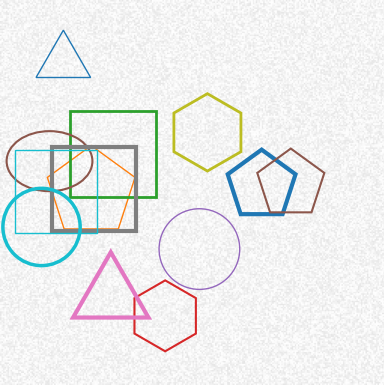[{"shape": "triangle", "thickness": 1, "radius": 0.41, "center": [0.165, 0.84]}, {"shape": "pentagon", "thickness": 3, "radius": 0.46, "center": [0.68, 0.519]}, {"shape": "pentagon", "thickness": 1, "radius": 0.6, "center": [0.237, 0.502]}, {"shape": "square", "thickness": 2, "radius": 0.56, "center": [0.295, 0.599]}, {"shape": "hexagon", "thickness": 1.5, "radius": 0.46, "center": [0.429, 0.18]}, {"shape": "circle", "thickness": 1, "radius": 0.52, "center": [0.518, 0.353]}, {"shape": "oval", "thickness": 1.5, "radius": 0.56, "center": [0.129, 0.581]}, {"shape": "pentagon", "thickness": 1.5, "radius": 0.46, "center": [0.755, 0.523]}, {"shape": "triangle", "thickness": 3, "radius": 0.57, "center": [0.288, 0.232]}, {"shape": "square", "thickness": 3, "radius": 0.55, "center": [0.244, 0.508]}, {"shape": "hexagon", "thickness": 2, "radius": 0.5, "center": [0.539, 0.656]}, {"shape": "square", "thickness": 1, "radius": 0.54, "center": [0.145, 0.502]}, {"shape": "circle", "thickness": 2.5, "radius": 0.5, "center": [0.108, 0.41]}]